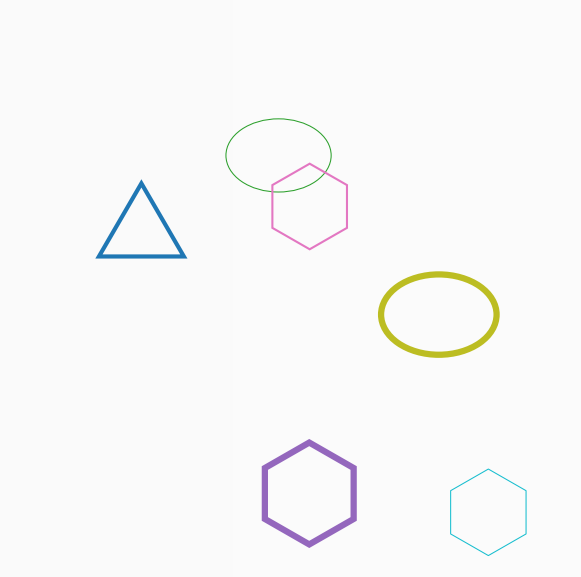[{"shape": "triangle", "thickness": 2, "radius": 0.42, "center": [0.243, 0.597]}, {"shape": "oval", "thickness": 0.5, "radius": 0.45, "center": [0.479, 0.73]}, {"shape": "hexagon", "thickness": 3, "radius": 0.44, "center": [0.532, 0.145]}, {"shape": "hexagon", "thickness": 1, "radius": 0.37, "center": [0.533, 0.642]}, {"shape": "oval", "thickness": 3, "radius": 0.5, "center": [0.755, 0.454]}, {"shape": "hexagon", "thickness": 0.5, "radius": 0.37, "center": [0.84, 0.112]}]